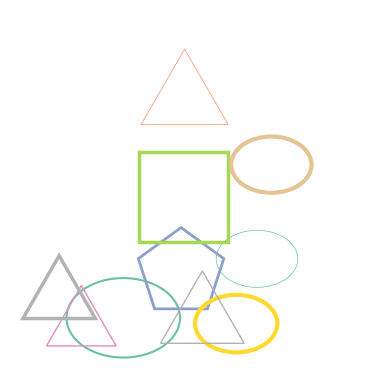[{"shape": "oval", "thickness": 1.5, "radius": 0.74, "center": [0.32, 0.175]}, {"shape": "oval", "thickness": 0.5, "radius": 0.53, "center": [0.668, 0.328]}, {"shape": "triangle", "thickness": 0.5, "radius": 0.65, "center": [0.48, 0.742]}, {"shape": "pentagon", "thickness": 2, "radius": 0.58, "center": [0.47, 0.292]}, {"shape": "triangle", "thickness": 1, "radius": 0.52, "center": [0.211, 0.154]}, {"shape": "square", "thickness": 2.5, "radius": 0.58, "center": [0.477, 0.489]}, {"shape": "oval", "thickness": 3, "radius": 0.53, "center": [0.613, 0.16]}, {"shape": "oval", "thickness": 3, "radius": 0.52, "center": [0.705, 0.572]}, {"shape": "triangle", "thickness": 2.5, "radius": 0.54, "center": [0.154, 0.227]}, {"shape": "triangle", "thickness": 1, "radius": 0.63, "center": [0.526, 0.171]}]